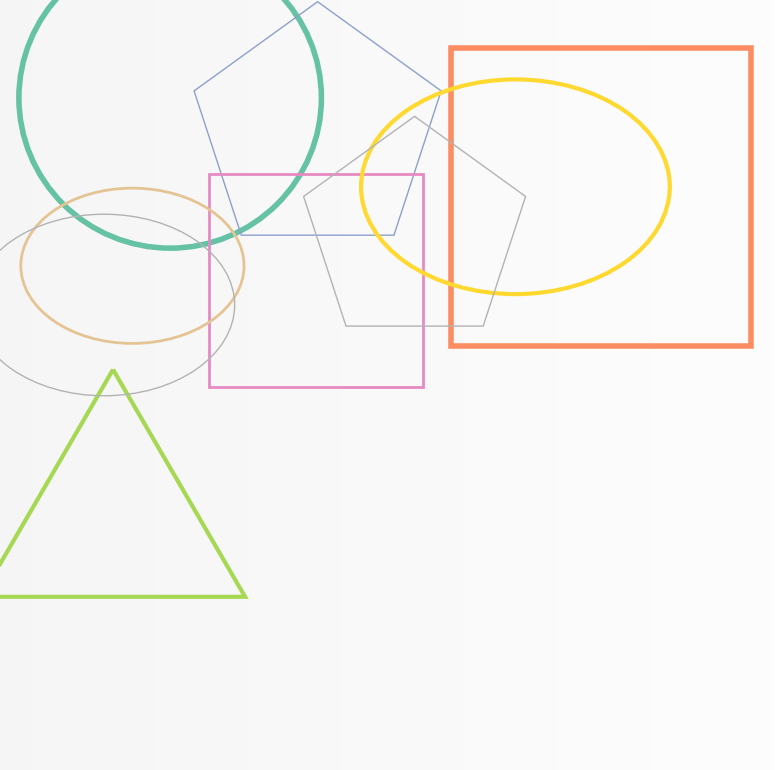[{"shape": "circle", "thickness": 2, "radius": 0.98, "center": [0.22, 0.873]}, {"shape": "square", "thickness": 2, "radius": 0.97, "center": [0.776, 0.744]}, {"shape": "pentagon", "thickness": 0.5, "radius": 0.84, "center": [0.41, 0.83]}, {"shape": "square", "thickness": 1, "radius": 0.69, "center": [0.408, 0.635]}, {"shape": "triangle", "thickness": 1.5, "radius": 0.98, "center": [0.146, 0.323]}, {"shape": "oval", "thickness": 1.5, "radius": 1.0, "center": [0.665, 0.757]}, {"shape": "oval", "thickness": 1, "radius": 0.72, "center": [0.171, 0.655]}, {"shape": "oval", "thickness": 0.5, "radius": 0.84, "center": [0.134, 0.604]}, {"shape": "pentagon", "thickness": 0.5, "radius": 0.75, "center": [0.535, 0.698]}]